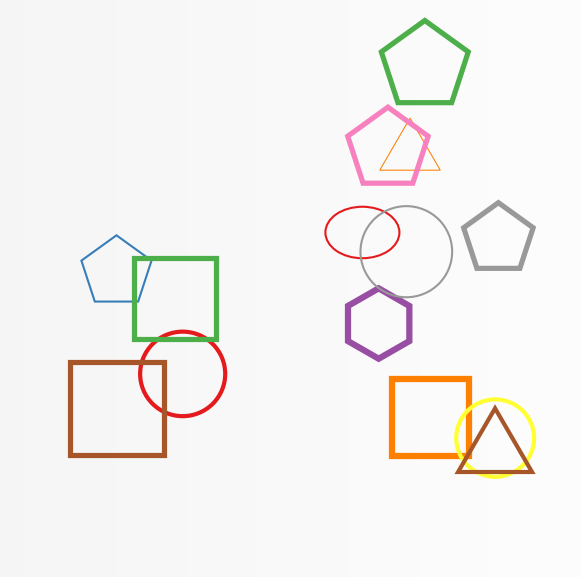[{"shape": "oval", "thickness": 1, "radius": 0.32, "center": [0.623, 0.597]}, {"shape": "circle", "thickness": 2, "radius": 0.37, "center": [0.314, 0.352]}, {"shape": "pentagon", "thickness": 1, "radius": 0.32, "center": [0.2, 0.528]}, {"shape": "square", "thickness": 2.5, "radius": 0.35, "center": [0.301, 0.483]}, {"shape": "pentagon", "thickness": 2.5, "radius": 0.39, "center": [0.731, 0.885]}, {"shape": "hexagon", "thickness": 3, "radius": 0.3, "center": [0.651, 0.439]}, {"shape": "triangle", "thickness": 0.5, "radius": 0.3, "center": [0.705, 0.735]}, {"shape": "square", "thickness": 3, "radius": 0.33, "center": [0.74, 0.276]}, {"shape": "circle", "thickness": 2, "radius": 0.33, "center": [0.852, 0.241]}, {"shape": "triangle", "thickness": 2, "radius": 0.37, "center": [0.852, 0.219]}, {"shape": "square", "thickness": 2.5, "radius": 0.4, "center": [0.202, 0.292]}, {"shape": "pentagon", "thickness": 2.5, "radius": 0.36, "center": [0.667, 0.741]}, {"shape": "circle", "thickness": 1, "radius": 0.39, "center": [0.699, 0.563]}, {"shape": "pentagon", "thickness": 2.5, "radius": 0.31, "center": [0.857, 0.585]}]